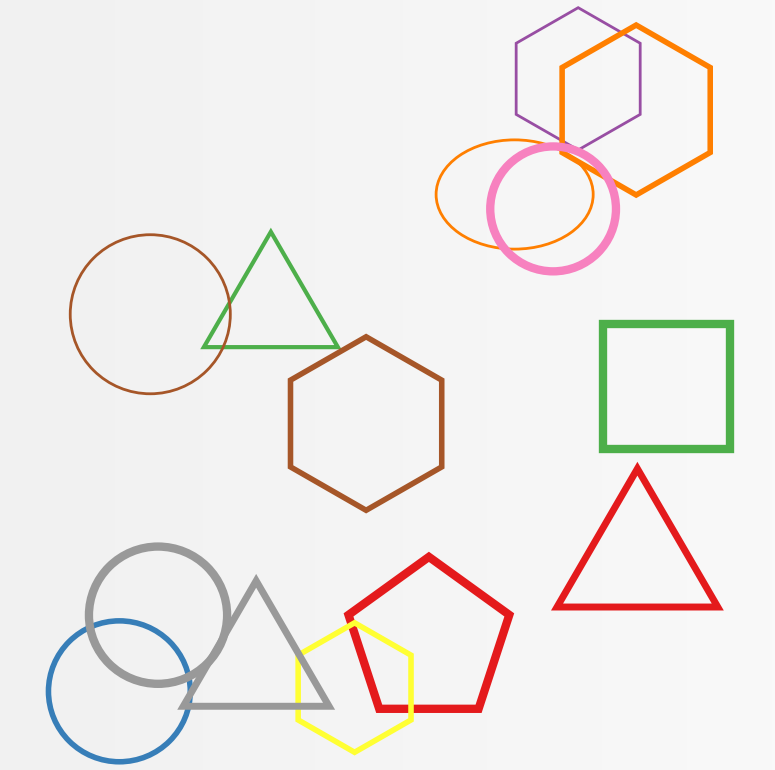[{"shape": "pentagon", "thickness": 3, "radius": 0.55, "center": [0.553, 0.168]}, {"shape": "triangle", "thickness": 2.5, "radius": 0.6, "center": [0.822, 0.272]}, {"shape": "circle", "thickness": 2, "radius": 0.46, "center": [0.154, 0.102]}, {"shape": "square", "thickness": 3, "radius": 0.41, "center": [0.86, 0.498]}, {"shape": "triangle", "thickness": 1.5, "radius": 0.5, "center": [0.349, 0.599]}, {"shape": "hexagon", "thickness": 1, "radius": 0.46, "center": [0.746, 0.898]}, {"shape": "hexagon", "thickness": 2, "radius": 0.55, "center": [0.821, 0.857]}, {"shape": "oval", "thickness": 1, "radius": 0.51, "center": [0.664, 0.747]}, {"shape": "hexagon", "thickness": 2, "radius": 0.42, "center": [0.458, 0.107]}, {"shape": "circle", "thickness": 1, "radius": 0.52, "center": [0.194, 0.592]}, {"shape": "hexagon", "thickness": 2, "radius": 0.56, "center": [0.472, 0.45]}, {"shape": "circle", "thickness": 3, "radius": 0.41, "center": [0.714, 0.729]}, {"shape": "circle", "thickness": 3, "radius": 0.45, "center": [0.204, 0.201]}, {"shape": "triangle", "thickness": 2.5, "radius": 0.54, "center": [0.331, 0.137]}]